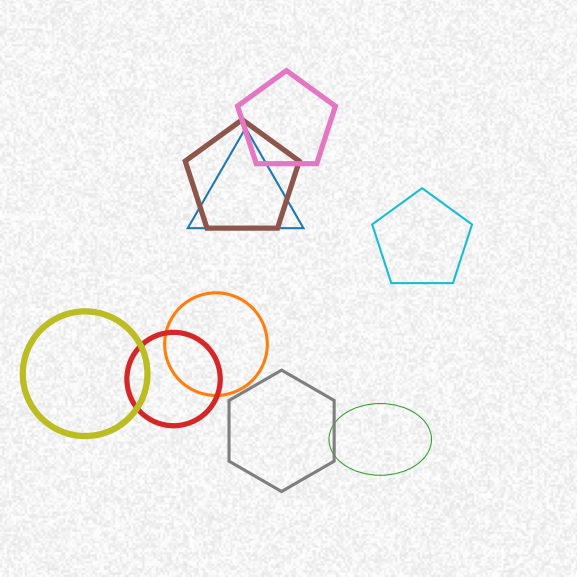[{"shape": "triangle", "thickness": 1, "radius": 0.58, "center": [0.425, 0.662]}, {"shape": "circle", "thickness": 1.5, "radius": 0.44, "center": [0.374, 0.403]}, {"shape": "oval", "thickness": 0.5, "radius": 0.44, "center": [0.658, 0.238]}, {"shape": "circle", "thickness": 2.5, "radius": 0.4, "center": [0.301, 0.343]}, {"shape": "pentagon", "thickness": 2.5, "radius": 0.52, "center": [0.419, 0.688]}, {"shape": "pentagon", "thickness": 2.5, "radius": 0.45, "center": [0.496, 0.788]}, {"shape": "hexagon", "thickness": 1.5, "radius": 0.53, "center": [0.488, 0.253]}, {"shape": "circle", "thickness": 3, "radius": 0.54, "center": [0.147, 0.352]}, {"shape": "pentagon", "thickness": 1, "radius": 0.45, "center": [0.731, 0.582]}]